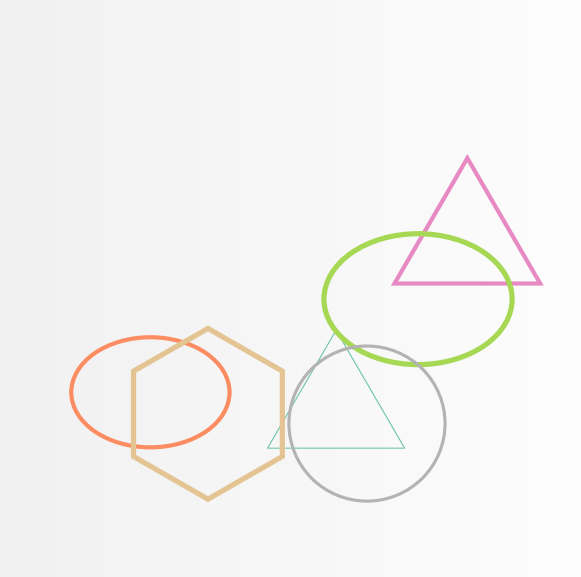[{"shape": "triangle", "thickness": 0.5, "radius": 0.68, "center": [0.578, 0.291]}, {"shape": "oval", "thickness": 2, "radius": 0.68, "center": [0.259, 0.32]}, {"shape": "triangle", "thickness": 2, "radius": 0.72, "center": [0.804, 0.581]}, {"shape": "oval", "thickness": 2.5, "radius": 0.81, "center": [0.719, 0.481]}, {"shape": "hexagon", "thickness": 2.5, "radius": 0.74, "center": [0.358, 0.283]}, {"shape": "circle", "thickness": 1.5, "radius": 0.67, "center": [0.631, 0.266]}]